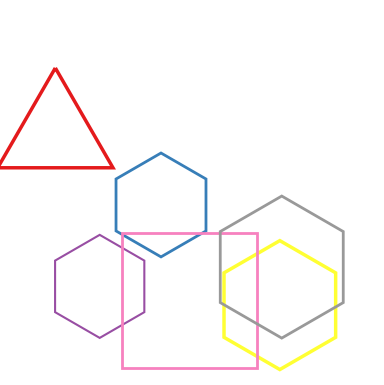[{"shape": "triangle", "thickness": 2.5, "radius": 0.86, "center": [0.144, 0.651]}, {"shape": "hexagon", "thickness": 2, "radius": 0.67, "center": [0.418, 0.468]}, {"shape": "hexagon", "thickness": 1.5, "radius": 0.67, "center": [0.259, 0.256]}, {"shape": "hexagon", "thickness": 2.5, "radius": 0.84, "center": [0.727, 0.208]}, {"shape": "square", "thickness": 2, "radius": 0.88, "center": [0.493, 0.22]}, {"shape": "hexagon", "thickness": 2, "radius": 0.92, "center": [0.732, 0.306]}]